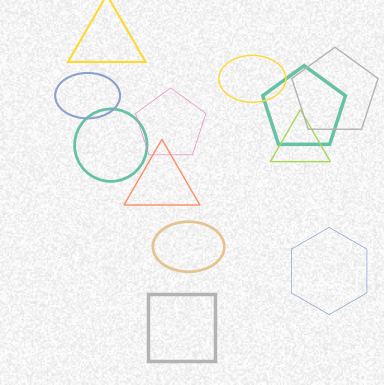[{"shape": "circle", "thickness": 2, "radius": 0.47, "center": [0.288, 0.623]}, {"shape": "pentagon", "thickness": 2.5, "radius": 0.56, "center": [0.79, 0.717]}, {"shape": "triangle", "thickness": 1, "radius": 0.57, "center": [0.421, 0.524]}, {"shape": "hexagon", "thickness": 0.5, "radius": 0.57, "center": [0.855, 0.296]}, {"shape": "oval", "thickness": 1.5, "radius": 0.42, "center": [0.228, 0.752]}, {"shape": "pentagon", "thickness": 0.5, "radius": 0.48, "center": [0.443, 0.676]}, {"shape": "triangle", "thickness": 1, "radius": 0.45, "center": [0.78, 0.625]}, {"shape": "oval", "thickness": 1, "radius": 0.44, "center": [0.655, 0.795]}, {"shape": "triangle", "thickness": 1.5, "radius": 0.58, "center": [0.277, 0.897]}, {"shape": "oval", "thickness": 2, "radius": 0.46, "center": [0.49, 0.359]}, {"shape": "pentagon", "thickness": 1, "radius": 0.59, "center": [0.87, 0.76]}, {"shape": "square", "thickness": 2.5, "radius": 0.43, "center": [0.472, 0.149]}]